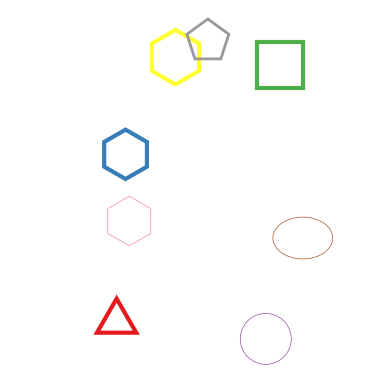[{"shape": "triangle", "thickness": 3, "radius": 0.29, "center": [0.303, 0.165]}, {"shape": "hexagon", "thickness": 3, "radius": 0.32, "center": [0.326, 0.599]}, {"shape": "square", "thickness": 3, "radius": 0.3, "center": [0.728, 0.831]}, {"shape": "circle", "thickness": 0.5, "radius": 0.33, "center": [0.69, 0.12]}, {"shape": "hexagon", "thickness": 3, "radius": 0.35, "center": [0.456, 0.851]}, {"shape": "oval", "thickness": 0.5, "radius": 0.39, "center": [0.787, 0.382]}, {"shape": "hexagon", "thickness": 0.5, "radius": 0.32, "center": [0.336, 0.426]}, {"shape": "pentagon", "thickness": 2, "radius": 0.29, "center": [0.54, 0.893]}]